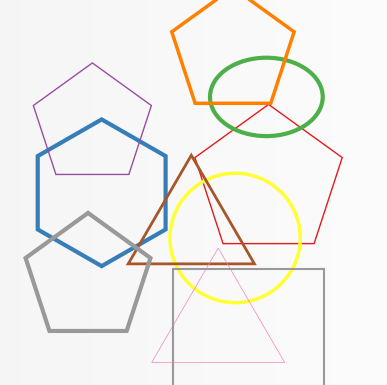[{"shape": "pentagon", "thickness": 1, "radius": 1.0, "center": [0.693, 0.529]}, {"shape": "hexagon", "thickness": 3, "radius": 0.95, "center": [0.262, 0.499]}, {"shape": "oval", "thickness": 3, "radius": 0.73, "center": [0.687, 0.748]}, {"shape": "pentagon", "thickness": 1, "radius": 0.8, "center": [0.238, 0.676]}, {"shape": "pentagon", "thickness": 2.5, "radius": 0.83, "center": [0.601, 0.866]}, {"shape": "circle", "thickness": 2.5, "radius": 0.84, "center": [0.607, 0.382]}, {"shape": "triangle", "thickness": 2, "radius": 0.94, "center": [0.494, 0.409]}, {"shape": "triangle", "thickness": 0.5, "radius": 0.99, "center": [0.563, 0.158]}, {"shape": "square", "thickness": 1.5, "radius": 0.98, "center": [0.641, 0.106]}, {"shape": "pentagon", "thickness": 3, "radius": 0.85, "center": [0.227, 0.277]}]